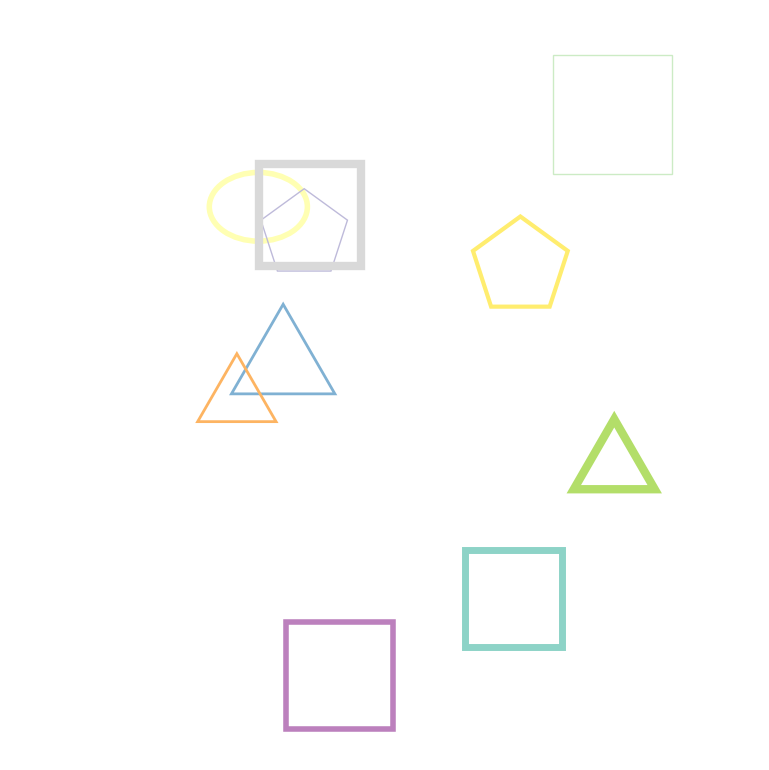[{"shape": "square", "thickness": 2.5, "radius": 0.32, "center": [0.667, 0.223]}, {"shape": "oval", "thickness": 2, "radius": 0.32, "center": [0.336, 0.731]}, {"shape": "pentagon", "thickness": 0.5, "radius": 0.3, "center": [0.395, 0.696]}, {"shape": "triangle", "thickness": 1, "radius": 0.39, "center": [0.368, 0.527]}, {"shape": "triangle", "thickness": 1, "radius": 0.29, "center": [0.308, 0.482]}, {"shape": "triangle", "thickness": 3, "radius": 0.3, "center": [0.798, 0.395]}, {"shape": "square", "thickness": 3, "radius": 0.33, "center": [0.403, 0.721]}, {"shape": "square", "thickness": 2, "radius": 0.35, "center": [0.441, 0.123]}, {"shape": "square", "thickness": 0.5, "radius": 0.39, "center": [0.796, 0.851]}, {"shape": "pentagon", "thickness": 1.5, "radius": 0.32, "center": [0.676, 0.654]}]